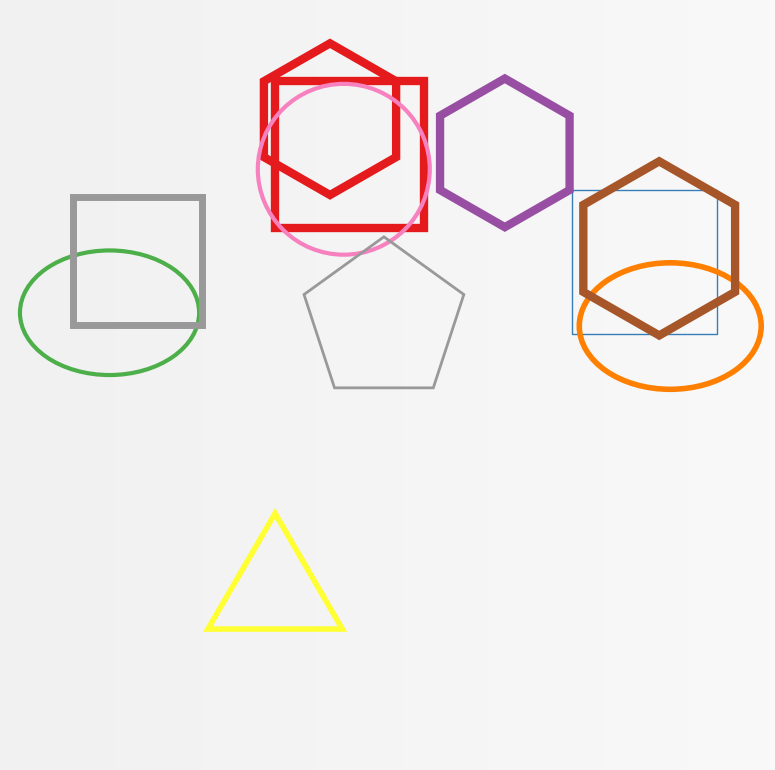[{"shape": "square", "thickness": 3, "radius": 0.48, "center": [0.451, 0.799]}, {"shape": "hexagon", "thickness": 3, "radius": 0.49, "center": [0.426, 0.845]}, {"shape": "square", "thickness": 0.5, "radius": 0.47, "center": [0.832, 0.66]}, {"shape": "oval", "thickness": 1.5, "radius": 0.58, "center": [0.141, 0.594]}, {"shape": "hexagon", "thickness": 3, "radius": 0.48, "center": [0.651, 0.801]}, {"shape": "oval", "thickness": 2, "radius": 0.59, "center": [0.865, 0.577]}, {"shape": "triangle", "thickness": 2, "radius": 0.5, "center": [0.355, 0.233]}, {"shape": "hexagon", "thickness": 3, "radius": 0.57, "center": [0.851, 0.677]}, {"shape": "circle", "thickness": 1.5, "radius": 0.55, "center": [0.444, 0.78]}, {"shape": "square", "thickness": 2.5, "radius": 0.42, "center": [0.177, 0.661]}, {"shape": "pentagon", "thickness": 1, "radius": 0.54, "center": [0.495, 0.584]}]